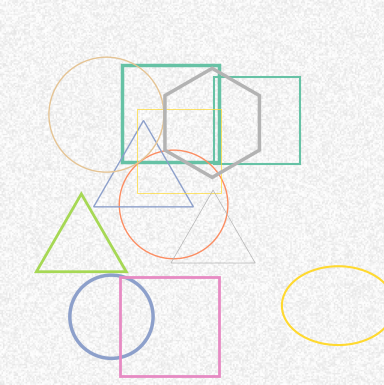[{"shape": "square", "thickness": 1.5, "radius": 0.56, "center": [0.668, 0.687]}, {"shape": "square", "thickness": 2.5, "radius": 0.63, "center": [0.443, 0.706]}, {"shape": "circle", "thickness": 1, "radius": 0.71, "center": [0.451, 0.469]}, {"shape": "triangle", "thickness": 1, "radius": 0.75, "center": [0.373, 0.538]}, {"shape": "circle", "thickness": 2.5, "radius": 0.54, "center": [0.29, 0.177]}, {"shape": "square", "thickness": 2, "radius": 0.64, "center": [0.44, 0.153]}, {"shape": "triangle", "thickness": 2, "radius": 0.67, "center": [0.211, 0.362]}, {"shape": "oval", "thickness": 1.5, "radius": 0.73, "center": [0.878, 0.206]}, {"shape": "square", "thickness": 0.5, "radius": 0.55, "center": [0.465, 0.608]}, {"shape": "circle", "thickness": 1, "radius": 0.75, "center": [0.276, 0.702]}, {"shape": "triangle", "thickness": 0.5, "radius": 0.63, "center": [0.553, 0.38]}, {"shape": "hexagon", "thickness": 2.5, "radius": 0.71, "center": [0.551, 0.681]}]